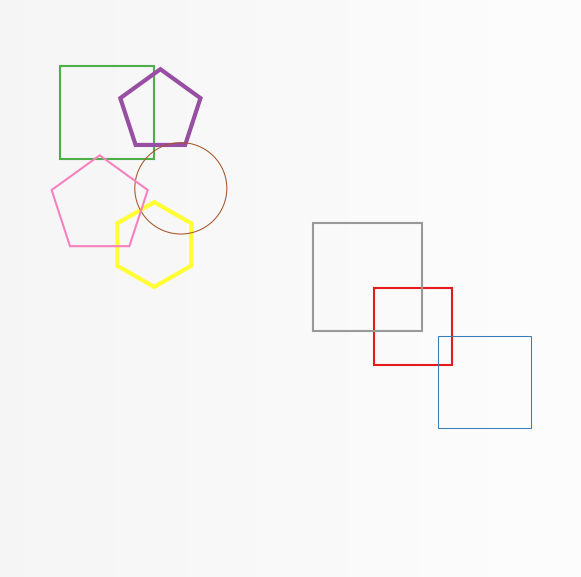[{"shape": "square", "thickness": 1, "radius": 0.33, "center": [0.71, 0.434]}, {"shape": "square", "thickness": 0.5, "radius": 0.4, "center": [0.834, 0.338]}, {"shape": "square", "thickness": 1, "radius": 0.4, "center": [0.184, 0.804]}, {"shape": "pentagon", "thickness": 2, "radius": 0.36, "center": [0.276, 0.807]}, {"shape": "hexagon", "thickness": 2, "radius": 0.37, "center": [0.265, 0.576]}, {"shape": "circle", "thickness": 0.5, "radius": 0.4, "center": [0.311, 0.673]}, {"shape": "pentagon", "thickness": 1, "radius": 0.43, "center": [0.172, 0.643]}, {"shape": "square", "thickness": 1, "radius": 0.47, "center": [0.633, 0.52]}]